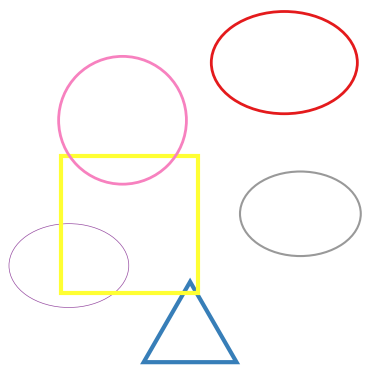[{"shape": "oval", "thickness": 2, "radius": 0.95, "center": [0.738, 0.837]}, {"shape": "triangle", "thickness": 3, "radius": 0.7, "center": [0.494, 0.129]}, {"shape": "oval", "thickness": 0.5, "radius": 0.78, "center": [0.179, 0.31]}, {"shape": "square", "thickness": 3, "radius": 0.89, "center": [0.337, 0.417]}, {"shape": "circle", "thickness": 2, "radius": 0.83, "center": [0.318, 0.688]}, {"shape": "oval", "thickness": 1.5, "radius": 0.78, "center": [0.78, 0.445]}]